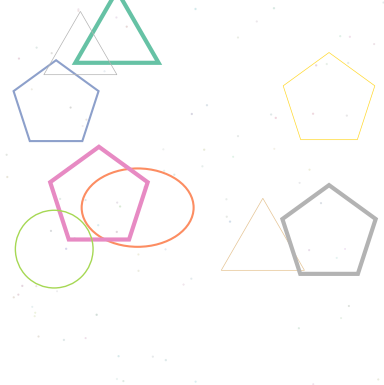[{"shape": "triangle", "thickness": 3, "radius": 0.62, "center": [0.304, 0.899]}, {"shape": "oval", "thickness": 1.5, "radius": 0.73, "center": [0.358, 0.461]}, {"shape": "pentagon", "thickness": 1.5, "radius": 0.58, "center": [0.146, 0.727]}, {"shape": "pentagon", "thickness": 3, "radius": 0.67, "center": [0.257, 0.486]}, {"shape": "circle", "thickness": 1, "radius": 0.5, "center": [0.141, 0.353]}, {"shape": "pentagon", "thickness": 0.5, "radius": 0.63, "center": [0.855, 0.738]}, {"shape": "triangle", "thickness": 0.5, "radius": 0.62, "center": [0.683, 0.36]}, {"shape": "pentagon", "thickness": 3, "radius": 0.64, "center": [0.855, 0.392]}, {"shape": "triangle", "thickness": 0.5, "radius": 0.55, "center": [0.209, 0.861]}]